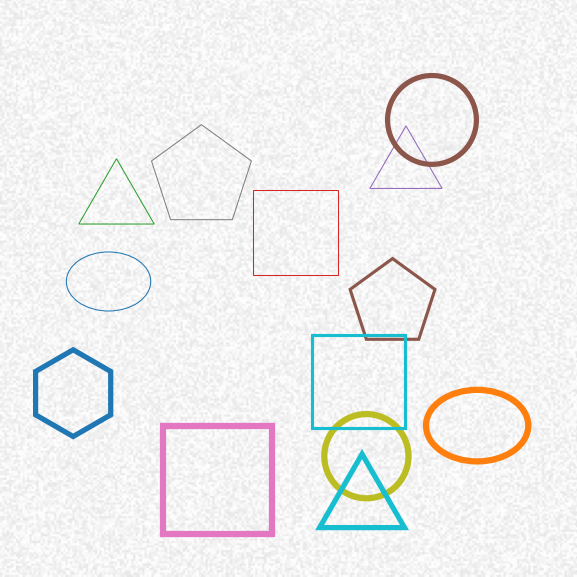[{"shape": "hexagon", "thickness": 2.5, "radius": 0.38, "center": [0.127, 0.318]}, {"shape": "oval", "thickness": 0.5, "radius": 0.37, "center": [0.188, 0.512]}, {"shape": "oval", "thickness": 3, "radius": 0.44, "center": [0.826, 0.262]}, {"shape": "triangle", "thickness": 0.5, "radius": 0.38, "center": [0.202, 0.649]}, {"shape": "square", "thickness": 0.5, "radius": 0.37, "center": [0.511, 0.596]}, {"shape": "triangle", "thickness": 0.5, "radius": 0.36, "center": [0.703, 0.709]}, {"shape": "pentagon", "thickness": 1.5, "radius": 0.39, "center": [0.68, 0.474]}, {"shape": "circle", "thickness": 2.5, "radius": 0.38, "center": [0.748, 0.791]}, {"shape": "square", "thickness": 3, "radius": 0.47, "center": [0.377, 0.169]}, {"shape": "pentagon", "thickness": 0.5, "radius": 0.45, "center": [0.349, 0.692]}, {"shape": "circle", "thickness": 3, "radius": 0.36, "center": [0.634, 0.209]}, {"shape": "triangle", "thickness": 2.5, "radius": 0.42, "center": [0.627, 0.128]}, {"shape": "square", "thickness": 1.5, "radius": 0.4, "center": [0.621, 0.338]}]